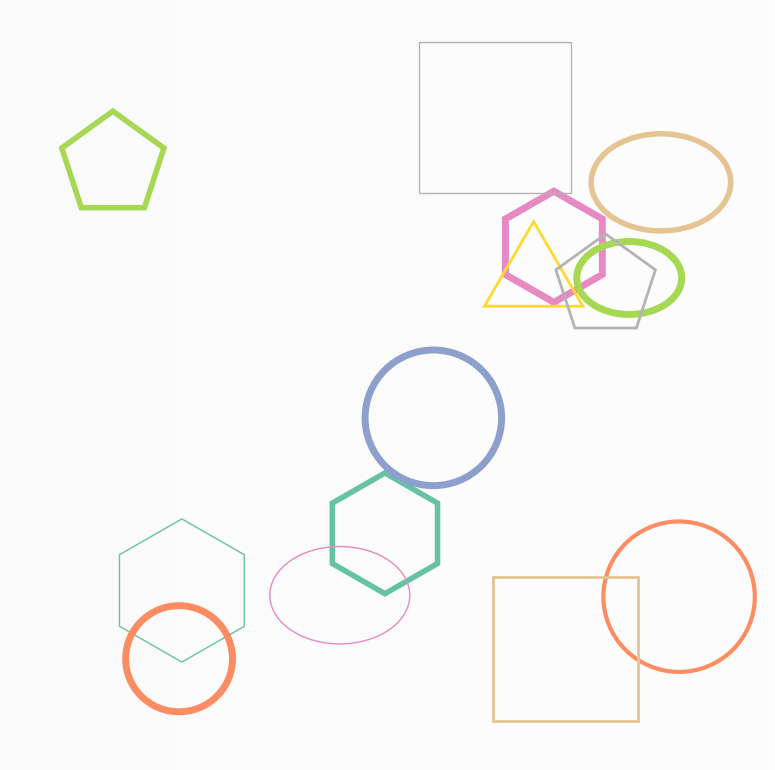[{"shape": "hexagon", "thickness": 0.5, "radius": 0.46, "center": [0.235, 0.233]}, {"shape": "hexagon", "thickness": 2, "radius": 0.39, "center": [0.497, 0.307]}, {"shape": "circle", "thickness": 2.5, "radius": 0.34, "center": [0.231, 0.145]}, {"shape": "circle", "thickness": 1.5, "radius": 0.49, "center": [0.876, 0.225]}, {"shape": "circle", "thickness": 2.5, "radius": 0.44, "center": [0.559, 0.457]}, {"shape": "hexagon", "thickness": 2.5, "radius": 0.36, "center": [0.715, 0.68]}, {"shape": "oval", "thickness": 0.5, "radius": 0.45, "center": [0.438, 0.227]}, {"shape": "pentagon", "thickness": 2, "radius": 0.35, "center": [0.146, 0.786]}, {"shape": "oval", "thickness": 2.5, "radius": 0.34, "center": [0.812, 0.639]}, {"shape": "triangle", "thickness": 1, "radius": 0.37, "center": [0.689, 0.639]}, {"shape": "square", "thickness": 1, "radius": 0.47, "center": [0.73, 0.157]}, {"shape": "oval", "thickness": 2, "radius": 0.45, "center": [0.853, 0.763]}, {"shape": "square", "thickness": 0.5, "radius": 0.49, "center": [0.639, 0.847]}, {"shape": "pentagon", "thickness": 1, "radius": 0.34, "center": [0.781, 0.629]}]